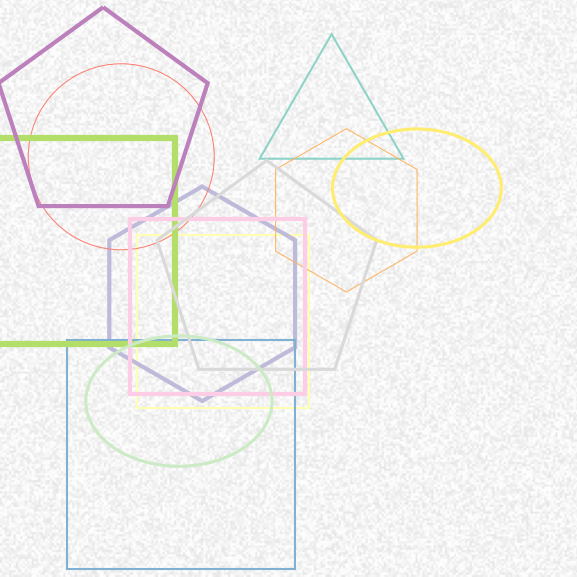[{"shape": "triangle", "thickness": 1, "radius": 0.72, "center": [0.574, 0.796]}, {"shape": "square", "thickness": 1, "radius": 0.75, "center": [0.386, 0.442]}, {"shape": "hexagon", "thickness": 2, "radius": 0.93, "center": [0.35, 0.49]}, {"shape": "circle", "thickness": 0.5, "radius": 0.81, "center": [0.21, 0.728]}, {"shape": "square", "thickness": 1, "radius": 0.99, "center": [0.314, 0.212]}, {"shape": "hexagon", "thickness": 0.5, "radius": 0.71, "center": [0.6, 0.635]}, {"shape": "square", "thickness": 3, "radius": 0.89, "center": [0.125, 0.582]}, {"shape": "square", "thickness": 2, "radius": 0.76, "center": [0.377, 0.468]}, {"shape": "pentagon", "thickness": 1.5, "radius": 1.0, "center": [0.462, 0.521]}, {"shape": "pentagon", "thickness": 2, "radius": 0.95, "center": [0.179, 0.796]}, {"shape": "oval", "thickness": 1.5, "radius": 0.81, "center": [0.31, 0.305]}, {"shape": "oval", "thickness": 1.5, "radius": 0.73, "center": [0.722, 0.673]}]